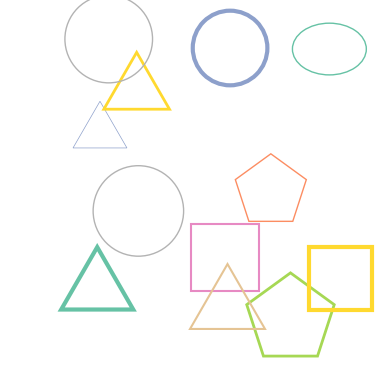[{"shape": "triangle", "thickness": 3, "radius": 0.54, "center": [0.253, 0.25]}, {"shape": "oval", "thickness": 1, "radius": 0.48, "center": [0.856, 0.873]}, {"shape": "pentagon", "thickness": 1, "radius": 0.48, "center": [0.703, 0.504]}, {"shape": "circle", "thickness": 3, "radius": 0.48, "center": [0.598, 0.875]}, {"shape": "triangle", "thickness": 0.5, "radius": 0.4, "center": [0.26, 0.656]}, {"shape": "square", "thickness": 1.5, "radius": 0.44, "center": [0.585, 0.332]}, {"shape": "pentagon", "thickness": 2, "radius": 0.6, "center": [0.755, 0.172]}, {"shape": "triangle", "thickness": 2, "radius": 0.49, "center": [0.355, 0.766]}, {"shape": "square", "thickness": 3, "radius": 0.41, "center": [0.884, 0.276]}, {"shape": "triangle", "thickness": 1.5, "radius": 0.56, "center": [0.591, 0.202]}, {"shape": "circle", "thickness": 1, "radius": 0.59, "center": [0.359, 0.452]}, {"shape": "circle", "thickness": 1, "radius": 0.57, "center": [0.282, 0.899]}]